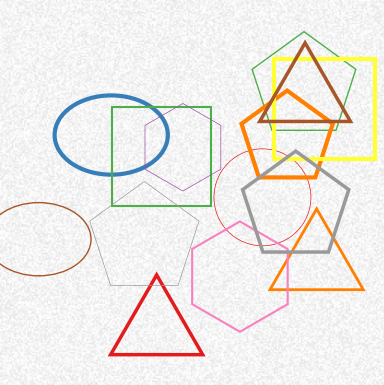[{"shape": "triangle", "thickness": 2.5, "radius": 0.69, "center": [0.407, 0.148]}, {"shape": "circle", "thickness": 0.5, "radius": 0.63, "center": [0.682, 0.488]}, {"shape": "oval", "thickness": 3, "radius": 0.74, "center": [0.289, 0.649]}, {"shape": "pentagon", "thickness": 1, "radius": 0.71, "center": [0.79, 0.776]}, {"shape": "square", "thickness": 1.5, "radius": 0.64, "center": [0.419, 0.594]}, {"shape": "hexagon", "thickness": 0.5, "radius": 0.57, "center": [0.475, 0.617]}, {"shape": "pentagon", "thickness": 3, "radius": 0.62, "center": [0.746, 0.64]}, {"shape": "triangle", "thickness": 2, "radius": 0.7, "center": [0.822, 0.318]}, {"shape": "square", "thickness": 3, "radius": 0.65, "center": [0.843, 0.716]}, {"shape": "oval", "thickness": 1, "radius": 0.68, "center": [0.101, 0.379]}, {"shape": "triangle", "thickness": 2.5, "radius": 0.68, "center": [0.792, 0.753]}, {"shape": "hexagon", "thickness": 1.5, "radius": 0.72, "center": [0.623, 0.282]}, {"shape": "pentagon", "thickness": 2.5, "radius": 0.72, "center": [0.768, 0.463]}, {"shape": "pentagon", "thickness": 0.5, "radius": 0.75, "center": [0.375, 0.38]}]